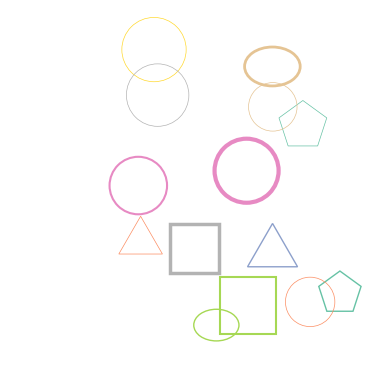[{"shape": "pentagon", "thickness": 0.5, "radius": 0.33, "center": [0.787, 0.674]}, {"shape": "pentagon", "thickness": 1, "radius": 0.29, "center": [0.883, 0.238]}, {"shape": "circle", "thickness": 0.5, "radius": 0.32, "center": [0.806, 0.216]}, {"shape": "triangle", "thickness": 0.5, "radius": 0.33, "center": [0.365, 0.373]}, {"shape": "triangle", "thickness": 1, "radius": 0.37, "center": [0.708, 0.345]}, {"shape": "circle", "thickness": 3, "radius": 0.42, "center": [0.64, 0.557]}, {"shape": "circle", "thickness": 1.5, "radius": 0.37, "center": [0.359, 0.518]}, {"shape": "square", "thickness": 1.5, "radius": 0.37, "center": [0.643, 0.207]}, {"shape": "oval", "thickness": 1, "radius": 0.29, "center": [0.562, 0.156]}, {"shape": "circle", "thickness": 0.5, "radius": 0.42, "center": [0.4, 0.871]}, {"shape": "oval", "thickness": 2, "radius": 0.36, "center": [0.707, 0.827]}, {"shape": "circle", "thickness": 0.5, "radius": 0.32, "center": [0.709, 0.722]}, {"shape": "square", "thickness": 2.5, "radius": 0.32, "center": [0.504, 0.354]}, {"shape": "circle", "thickness": 0.5, "radius": 0.41, "center": [0.409, 0.753]}]